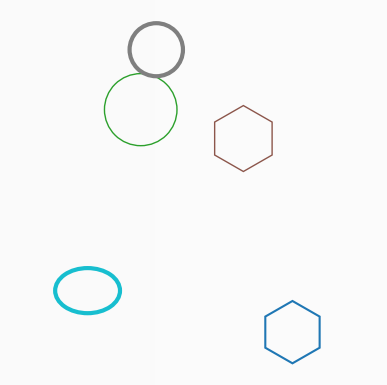[{"shape": "hexagon", "thickness": 1.5, "radius": 0.4, "center": [0.755, 0.137]}, {"shape": "circle", "thickness": 1, "radius": 0.47, "center": [0.363, 0.715]}, {"shape": "hexagon", "thickness": 1, "radius": 0.43, "center": [0.628, 0.64]}, {"shape": "circle", "thickness": 3, "radius": 0.34, "center": [0.403, 0.871]}, {"shape": "oval", "thickness": 3, "radius": 0.42, "center": [0.226, 0.245]}]